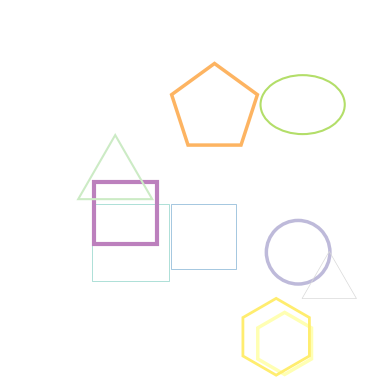[{"shape": "square", "thickness": 0.5, "radius": 0.5, "center": [0.339, 0.37]}, {"shape": "hexagon", "thickness": 2.5, "radius": 0.4, "center": [0.739, 0.108]}, {"shape": "circle", "thickness": 2.5, "radius": 0.41, "center": [0.774, 0.345]}, {"shape": "square", "thickness": 0.5, "radius": 0.42, "center": [0.528, 0.386]}, {"shape": "pentagon", "thickness": 2.5, "radius": 0.59, "center": [0.557, 0.718]}, {"shape": "oval", "thickness": 1.5, "radius": 0.55, "center": [0.786, 0.728]}, {"shape": "triangle", "thickness": 0.5, "radius": 0.41, "center": [0.855, 0.265]}, {"shape": "square", "thickness": 3, "radius": 0.4, "center": [0.326, 0.447]}, {"shape": "triangle", "thickness": 1.5, "radius": 0.55, "center": [0.299, 0.538]}, {"shape": "hexagon", "thickness": 2, "radius": 0.5, "center": [0.717, 0.125]}]